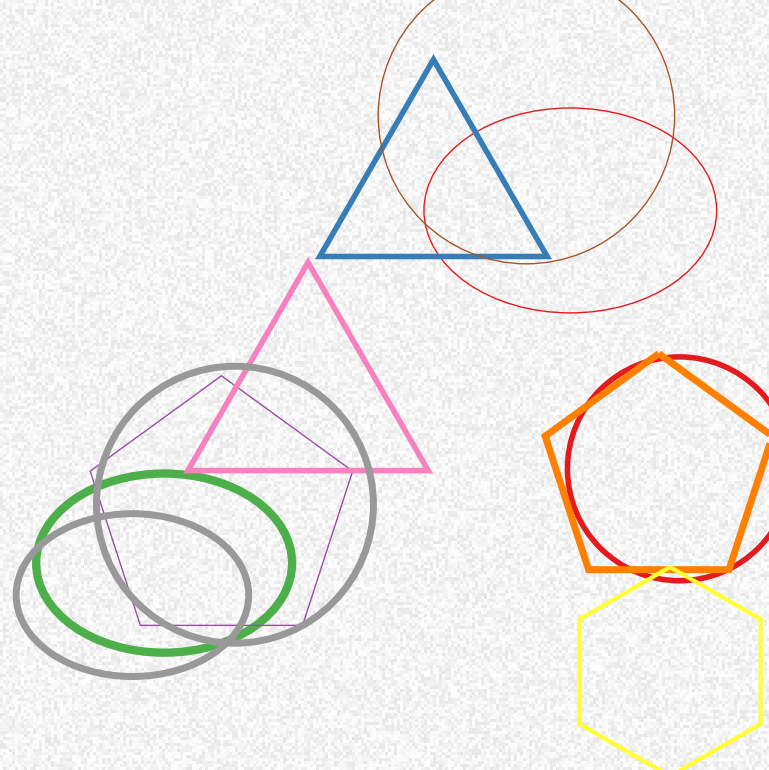[{"shape": "circle", "thickness": 2, "radius": 0.73, "center": [0.882, 0.391]}, {"shape": "oval", "thickness": 0.5, "radius": 0.95, "center": [0.741, 0.727]}, {"shape": "triangle", "thickness": 2, "radius": 0.85, "center": [0.563, 0.752]}, {"shape": "oval", "thickness": 3, "radius": 0.83, "center": [0.213, 0.269]}, {"shape": "pentagon", "thickness": 0.5, "radius": 0.9, "center": [0.288, 0.333]}, {"shape": "pentagon", "thickness": 2.5, "radius": 0.78, "center": [0.856, 0.386]}, {"shape": "hexagon", "thickness": 1.5, "radius": 0.68, "center": [0.87, 0.128]}, {"shape": "circle", "thickness": 0.5, "radius": 0.96, "center": [0.684, 0.85]}, {"shape": "triangle", "thickness": 2, "radius": 0.9, "center": [0.4, 0.479]}, {"shape": "circle", "thickness": 2.5, "radius": 0.9, "center": [0.305, 0.345]}, {"shape": "oval", "thickness": 2.5, "radius": 0.76, "center": [0.172, 0.227]}]